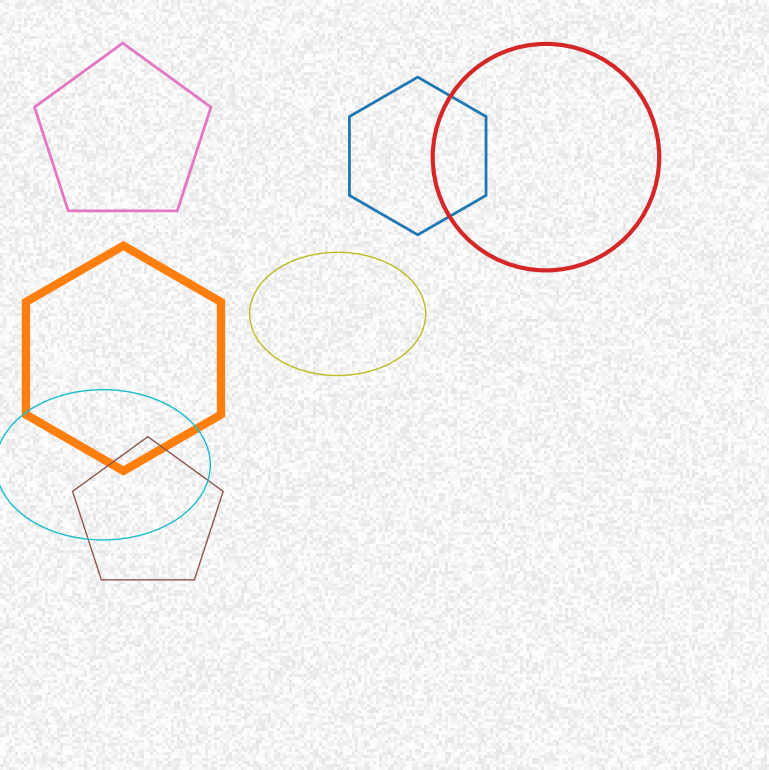[{"shape": "hexagon", "thickness": 1, "radius": 0.51, "center": [0.543, 0.797]}, {"shape": "hexagon", "thickness": 3, "radius": 0.73, "center": [0.16, 0.535]}, {"shape": "circle", "thickness": 1.5, "radius": 0.74, "center": [0.709, 0.796]}, {"shape": "pentagon", "thickness": 0.5, "radius": 0.51, "center": [0.192, 0.33]}, {"shape": "pentagon", "thickness": 1, "radius": 0.6, "center": [0.159, 0.824]}, {"shape": "oval", "thickness": 0.5, "radius": 0.57, "center": [0.439, 0.592]}, {"shape": "oval", "thickness": 0.5, "radius": 0.7, "center": [0.134, 0.396]}]